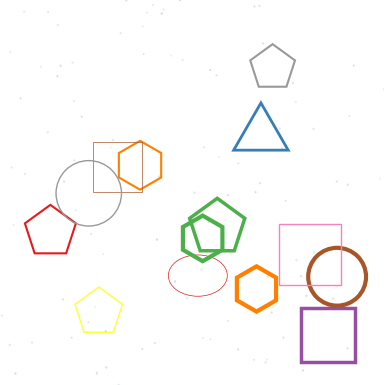[{"shape": "oval", "thickness": 0.5, "radius": 0.38, "center": [0.514, 0.284]}, {"shape": "pentagon", "thickness": 1.5, "radius": 0.35, "center": [0.131, 0.398]}, {"shape": "triangle", "thickness": 2, "radius": 0.41, "center": [0.678, 0.651]}, {"shape": "pentagon", "thickness": 2.5, "radius": 0.38, "center": [0.564, 0.41]}, {"shape": "hexagon", "thickness": 3, "radius": 0.3, "center": [0.526, 0.381]}, {"shape": "square", "thickness": 2.5, "radius": 0.35, "center": [0.852, 0.13]}, {"shape": "hexagon", "thickness": 3, "radius": 0.29, "center": [0.666, 0.249]}, {"shape": "hexagon", "thickness": 1.5, "radius": 0.32, "center": [0.364, 0.571]}, {"shape": "pentagon", "thickness": 1, "radius": 0.32, "center": [0.256, 0.19]}, {"shape": "square", "thickness": 0.5, "radius": 0.32, "center": [0.305, 0.566]}, {"shape": "circle", "thickness": 3, "radius": 0.38, "center": [0.876, 0.281]}, {"shape": "square", "thickness": 1, "radius": 0.4, "center": [0.806, 0.339]}, {"shape": "pentagon", "thickness": 1.5, "radius": 0.31, "center": [0.708, 0.824]}, {"shape": "circle", "thickness": 1, "radius": 0.42, "center": [0.231, 0.498]}]